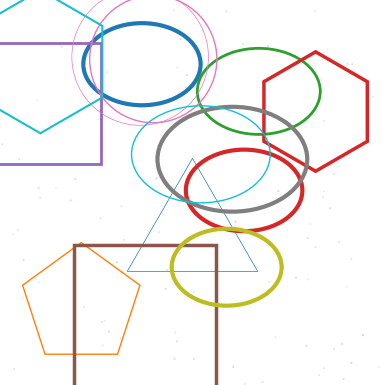[{"shape": "oval", "thickness": 3, "radius": 0.76, "center": [0.369, 0.833]}, {"shape": "triangle", "thickness": 0.5, "radius": 0.98, "center": [0.5, 0.393]}, {"shape": "pentagon", "thickness": 1, "radius": 0.8, "center": [0.211, 0.21]}, {"shape": "oval", "thickness": 2, "radius": 0.8, "center": [0.672, 0.763]}, {"shape": "oval", "thickness": 3, "radius": 0.76, "center": [0.634, 0.505]}, {"shape": "hexagon", "thickness": 2.5, "radius": 0.78, "center": [0.82, 0.71]}, {"shape": "square", "thickness": 2, "radius": 0.79, "center": [0.105, 0.731]}, {"shape": "square", "thickness": 2.5, "radius": 0.92, "center": [0.376, 0.181]}, {"shape": "circle", "thickness": 0.5, "radius": 0.89, "center": [0.364, 0.852]}, {"shape": "circle", "thickness": 1, "radius": 0.83, "center": [0.398, 0.846]}, {"shape": "oval", "thickness": 3, "radius": 0.97, "center": [0.604, 0.586]}, {"shape": "oval", "thickness": 3, "radius": 0.71, "center": [0.589, 0.306]}, {"shape": "oval", "thickness": 1, "radius": 0.9, "center": [0.522, 0.599]}, {"shape": "hexagon", "thickness": 1.5, "radius": 0.93, "center": [0.105, 0.84]}]